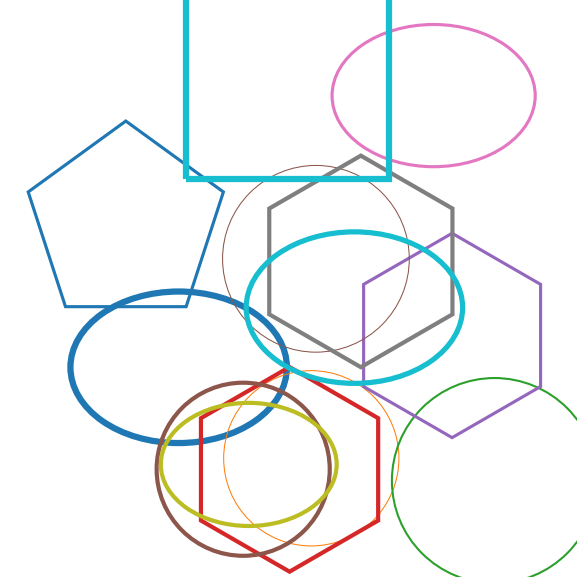[{"shape": "oval", "thickness": 3, "radius": 0.94, "center": [0.309, 0.363]}, {"shape": "pentagon", "thickness": 1.5, "radius": 0.89, "center": [0.218, 0.612]}, {"shape": "circle", "thickness": 0.5, "radius": 0.76, "center": [0.539, 0.206]}, {"shape": "circle", "thickness": 1, "radius": 0.89, "center": [0.856, 0.167]}, {"shape": "hexagon", "thickness": 2, "radius": 0.89, "center": [0.501, 0.186]}, {"shape": "hexagon", "thickness": 1.5, "radius": 0.88, "center": [0.783, 0.418]}, {"shape": "circle", "thickness": 2, "radius": 0.75, "center": [0.421, 0.187]}, {"shape": "circle", "thickness": 0.5, "radius": 0.81, "center": [0.547, 0.551]}, {"shape": "oval", "thickness": 1.5, "radius": 0.88, "center": [0.751, 0.834]}, {"shape": "hexagon", "thickness": 2, "radius": 0.92, "center": [0.625, 0.546]}, {"shape": "oval", "thickness": 2, "radius": 0.76, "center": [0.431, 0.195]}, {"shape": "square", "thickness": 3, "radius": 0.88, "center": [0.498, 0.865]}, {"shape": "oval", "thickness": 2.5, "radius": 0.94, "center": [0.614, 0.466]}]